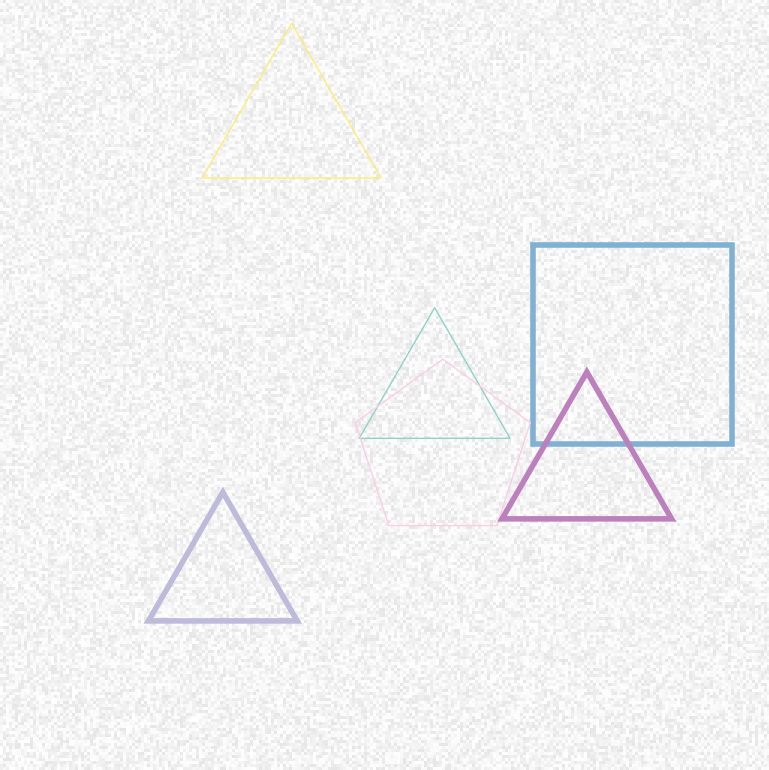[{"shape": "triangle", "thickness": 0.5, "radius": 0.57, "center": [0.564, 0.487]}, {"shape": "triangle", "thickness": 2, "radius": 0.56, "center": [0.289, 0.249]}, {"shape": "square", "thickness": 2, "radius": 0.65, "center": [0.821, 0.552]}, {"shape": "pentagon", "thickness": 0.5, "radius": 0.6, "center": [0.575, 0.414]}, {"shape": "triangle", "thickness": 2, "radius": 0.64, "center": [0.762, 0.39]}, {"shape": "triangle", "thickness": 0.5, "radius": 0.67, "center": [0.379, 0.836]}]